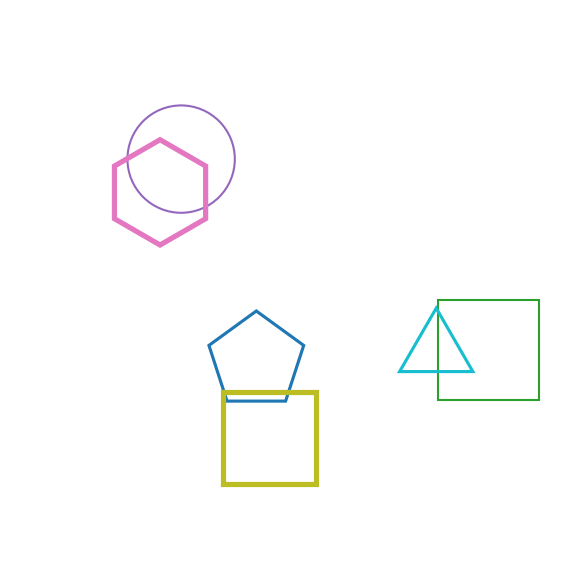[{"shape": "pentagon", "thickness": 1.5, "radius": 0.43, "center": [0.444, 0.374]}, {"shape": "square", "thickness": 1, "radius": 0.44, "center": [0.846, 0.393]}, {"shape": "circle", "thickness": 1, "radius": 0.46, "center": [0.314, 0.724]}, {"shape": "hexagon", "thickness": 2.5, "radius": 0.46, "center": [0.277, 0.666]}, {"shape": "square", "thickness": 2.5, "radius": 0.4, "center": [0.467, 0.24]}, {"shape": "triangle", "thickness": 1.5, "radius": 0.37, "center": [0.755, 0.392]}]